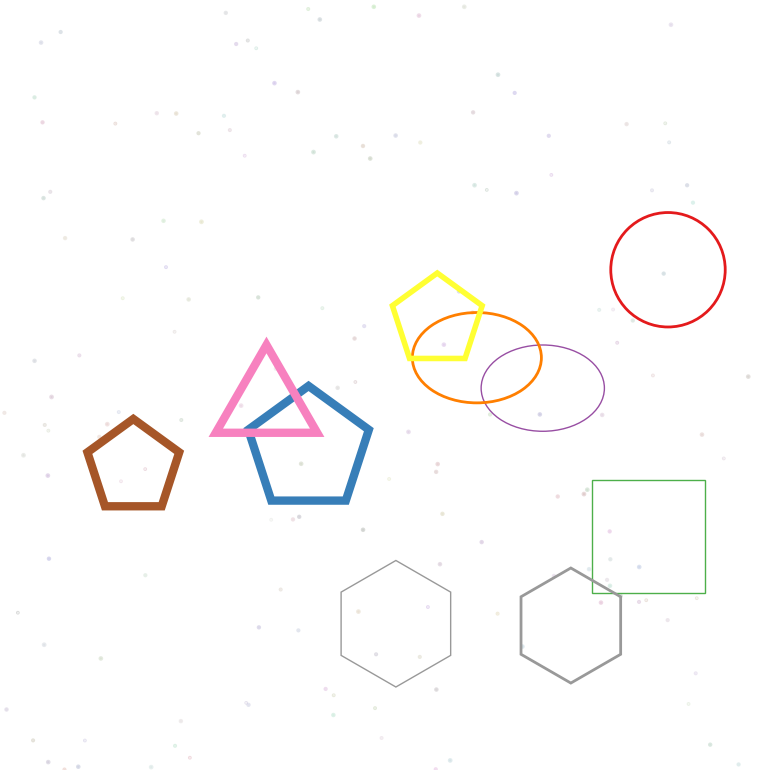[{"shape": "circle", "thickness": 1, "radius": 0.37, "center": [0.868, 0.65]}, {"shape": "pentagon", "thickness": 3, "radius": 0.41, "center": [0.401, 0.416]}, {"shape": "square", "thickness": 0.5, "radius": 0.37, "center": [0.842, 0.304]}, {"shape": "oval", "thickness": 0.5, "radius": 0.4, "center": [0.705, 0.496]}, {"shape": "oval", "thickness": 1, "radius": 0.42, "center": [0.619, 0.535]}, {"shape": "pentagon", "thickness": 2, "radius": 0.31, "center": [0.568, 0.584]}, {"shape": "pentagon", "thickness": 3, "radius": 0.31, "center": [0.173, 0.393]}, {"shape": "triangle", "thickness": 3, "radius": 0.38, "center": [0.346, 0.476]}, {"shape": "hexagon", "thickness": 0.5, "radius": 0.41, "center": [0.514, 0.19]}, {"shape": "hexagon", "thickness": 1, "radius": 0.37, "center": [0.741, 0.188]}]